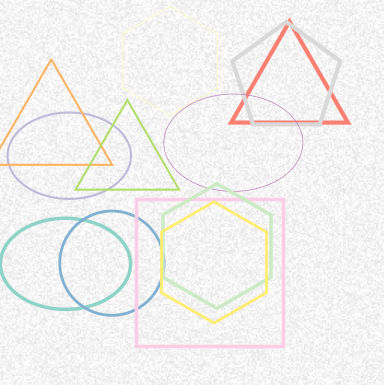[{"shape": "oval", "thickness": 2.5, "radius": 0.85, "center": [0.17, 0.315]}, {"shape": "hexagon", "thickness": 0.5, "radius": 0.71, "center": [0.442, 0.842]}, {"shape": "oval", "thickness": 1.5, "radius": 0.8, "center": [0.18, 0.596]}, {"shape": "triangle", "thickness": 3, "radius": 0.88, "center": [0.752, 0.769]}, {"shape": "circle", "thickness": 2, "radius": 0.68, "center": [0.291, 0.316]}, {"shape": "triangle", "thickness": 1.5, "radius": 0.91, "center": [0.133, 0.663]}, {"shape": "triangle", "thickness": 1.5, "radius": 0.78, "center": [0.331, 0.585]}, {"shape": "square", "thickness": 2.5, "radius": 0.95, "center": [0.545, 0.292]}, {"shape": "pentagon", "thickness": 3, "radius": 0.74, "center": [0.744, 0.796]}, {"shape": "oval", "thickness": 0.5, "radius": 0.9, "center": [0.606, 0.629]}, {"shape": "hexagon", "thickness": 2.5, "radius": 0.81, "center": [0.564, 0.361]}, {"shape": "hexagon", "thickness": 2, "radius": 0.79, "center": [0.556, 0.318]}]